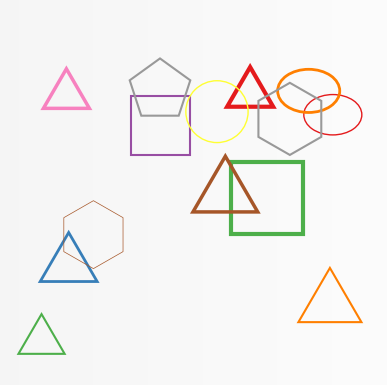[{"shape": "triangle", "thickness": 3, "radius": 0.34, "center": [0.646, 0.757]}, {"shape": "oval", "thickness": 1, "radius": 0.37, "center": [0.859, 0.702]}, {"shape": "triangle", "thickness": 2, "radius": 0.42, "center": [0.177, 0.311]}, {"shape": "triangle", "thickness": 1.5, "radius": 0.34, "center": [0.107, 0.115]}, {"shape": "square", "thickness": 3, "radius": 0.46, "center": [0.69, 0.486]}, {"shape": "square", "thickness": 1.5, "radius": 0.38, "center": [0.413, 0.674]}, {"shape": "oval", "thickness": 2, "radius": 0.4, "center": [0.797, 0.764]}, {"shape": "triangle", "thickness": 1.5, "radius": 0.47, "center": [0.851, 0.21]}, {"shape": "circle", "thickness": 1, "radius": 0.4, "center": [0.56, 0.71]}, {"shape": "hexagon", "thickness": 0.5, "radius": 0.44, "center": [0.241, 0.391]}, {"shape": "triangle", "thickness": 2.5, "radius": 0.48, "center": [0.582, 0.498]}, {"shape": "triangle", "thickness": 2.5, "radius": 0.34, "center": [0.171, 0.753]}, {"shape": "pentagon", "thickness": 1.5, "radius": 0.41, "center": [0.413, 0.766]}, {"shape": "hexagon", "thickness": 1.5, "radius": 0.47, "center": [0.748, 0.691]}]